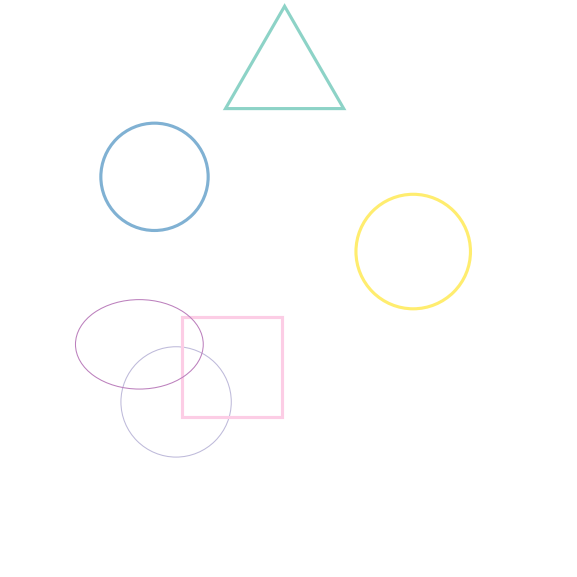[{"shape": "triangle", "thickness": 1.5, "radius": 0.59, "center": [0.493, 0.87]}, {"shape": "circle", "thickness": 0.5, "radius": 0.48, "center": [0.305, 0.303]}, {"shape": "circle", "thickness": 1.5, "radius": 0.46, "center": [0.268, 0.693]}, {"shape": "square", "thickness": 1.5, "radius": 0.43, "center": [0.402, 0.363]}, {"shape": "oval", "thickness": 0.5, "radius": 0.55, "center": [0.241, 0.403]}, {"shape": "circle", "thickness": 1.5, "radius": 0.5, "center": [0.716, 0.564]}]